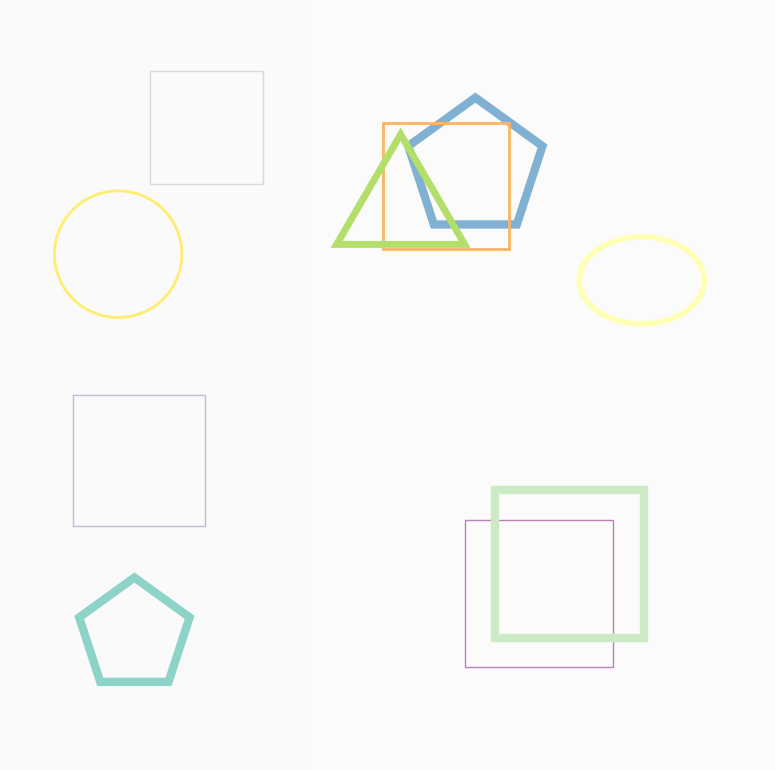[{"shape": "pentagon", "thickness": 3, "radius": 0.37, "center": [0.173, 0.175]}, {"shape": "oval", "thickness": 2, "radius": 0.4, "center": [0.828, 0.636]}, {"shape": "square", "thickness": 0.5, "radius": 0.43, "center": [0.18, 0.402]}, {"shape": "pentagon", "thickness": 3, "radius": 0.46, "center": [0.613, 0.782]}, {"shape": "square", "thickness": 1, "radius": 0.41, "center": [0.575, 0.758]}, {"shape": "triangle", "thickness": 2.5, "radius": 0.48, "center": [0.517, 0.73]}, {"shape": "square", "thickness": 0.5, "radius": 0.37, "center": [0.266, 0.835]}, {"shape": "square", "thickness": 0.5, "radius": 0.48, "center": [0.696, 0.229]}, {"shape": "square", "thickness": 3, "radius": 0.48, "center": [0.734, 0.267]}, {"shape": "circle", "thickness": 1, "radius": 0.41, "center": [0.152, 0.67]}]